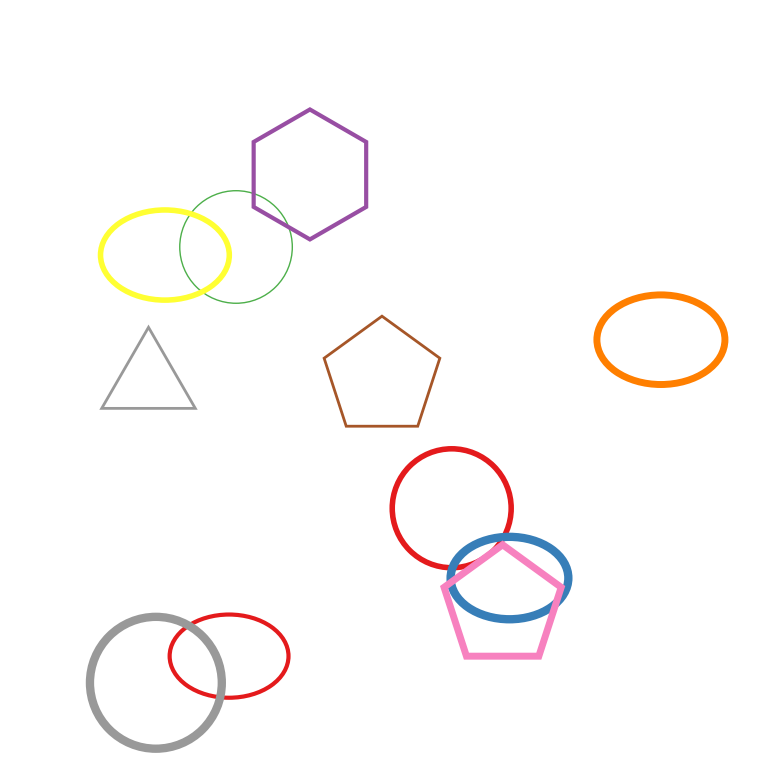[{"shape": "oval", "thickness": 1.5, "radius": 0.39, "center": [0.297, 0.148]}, {"shape": "circle", "thickness": 2, "radius": 0.39, "center": [0.587, 0.34]}, {"shape": "oval", "thickness": 3, "radius": 0.38, "center": [0.662, 0.249]}, {"shape": "circle", "thickness": 0.5, "radius": 0.37, "center": [0.307, 0.679]}, {"shape": "hexagon", "thickness": 1.5, "radius": 0.42, "center": [0.402, 0.773]}, {"shape": "oval", "thickness": 2.5, "radius": 0.42, "center": [0.858, 0.559]}, {"shape": "oval", "thickness": 2, "radius": 0.42, "center": [0.214, 0.669]}, {"shape": "pentagon", "thickness": 1, "radius": 0.39, "center": [0.496, 0.51]}, {"shape": "pentagon", "thickness": 2.5, "radius": 0.4, "center": [0.653, 0.213]}, {"shape": "triangle", "thickness": 1, "radius": 0.35, "center": [0.193, 0.505]}, {"shape": "circle", "thickness": 3, "radius": 0.43, "center": [0.202, 0.113]}]